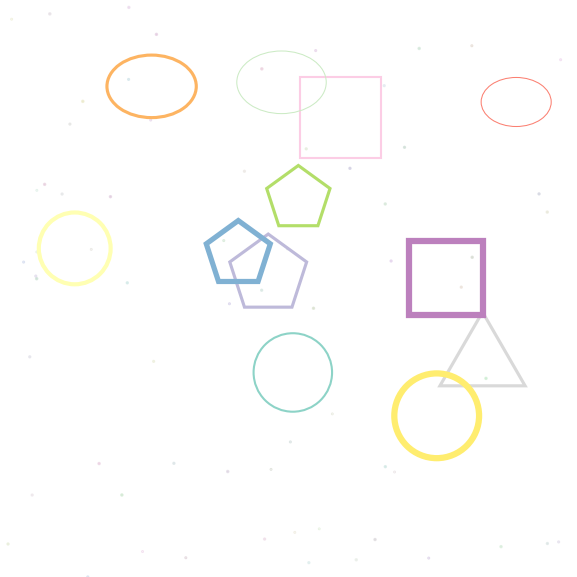[{"shape": "circle", "thickness": 1, "radius": 0.34, "center": [0.507, 0.354]}, {"shape": "circle", "thickness": 2, "radius": 0.31, "center": [0.129, 0.569]}, {"shape": "pentagon", "thickness": 1.5, "radius": 0.35, "center": [0.464, 0.524]}, {"shape": "oval", "thickness": 0.5, "radius": 0.3, "center": [0.894, 0.823]}, {"shape": "pentagon", "thickness": 2.5, "radius": 0.29, "center": [0.413, 0.559]}, {"shape": "oval", "thickness": 1.5, "radius": 0.39, "center": [0.263, 0.85]}, {"shape": "pentagon", "thickness": 1.5, "radius": 0.29, "center": [0.517, 0.655]}, {"shape": "square", "thickness": 1, "radius": 0.35, "center": [0.59, 0.796]}, {"shape": "triangle", "thickness": 1.5, "radius": 0.43, "center": [0.836, 0.374]}, {"shape": "square", "thickness": 3, "radius": 0.32, "center": [0.773, 0.518]}, {"shape": "oval", "thickness": 0.5, "radius": 0.39, "center": [0.487, 0.857]}, {"shape": "circle", "thickness": 3, "radius": 0.37, "center": [0.756, 0.279]}]